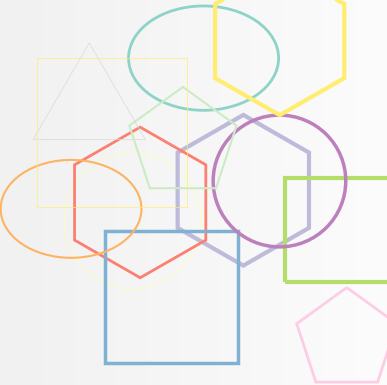[{"shape": "oval", "thickness": 2, "radius": 0.97, "center": [0.525, 0.849]}, {"shape": "circle", "thickness": 0.5, "radius": 0.88, "center": [0.342, 0.426]}, {"shape": "hexagon", "thickness": 3, "radius": 0.98, "center": [0.628, 0.506]}, {"shape": "hexagon", "thickness": 2, "radius": 0.98, "center": [0.362, 0.474]}, {"shape": "square", "thickness": 2.5, "radius": 0.86, "center": [0.443, 0.228]}, {"shape": "oval", "thickness": 1.5, "radius": 0.91, "center": [0.183, 0.458]}, {"shape": "square", "thickness": 3, "radius": 0.67, "center": [0.869, 0.403]}, {"shape": "pentagon", "thickness": 2, "radius": 0.68, "center": [0.895, 0.117]}, {"shape": "triangle", "thickness": 0.5, "radius": 0.84, "center": [0.23, 0.721]}, {"shape": "circle", "thickness": 2.5, "radius": 0.86, "center": [0.721, 0.53]}, {"shape": "pentagon", "thickness": 1.5, "radius": 0.73, "center": [0.472, 0.629]}, {"shape": "hexagon", "thickness": 3, "radius": 0.96, "center": [0.722, 0.893]}, {"shape": "square", "thickness": 0.5, "radius": 0.97, "center": [0.288, 0.657]}]